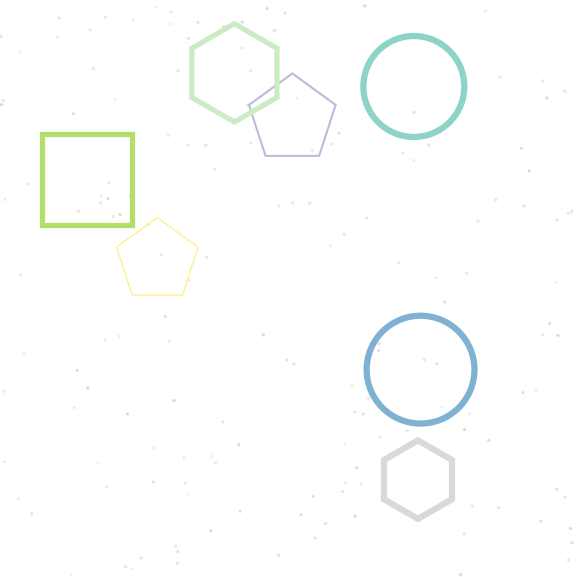[{"shape": "circle", "thickness": 3, "radius": 0.44, "center": [0.717, 0.849]}, {"shape": "pentagon", "thickness": 1, "radius": 0.39, "center": [0.506, 0.793]}, {"shape": "circle", "thickness": 3, "radius": 0.47, "center": [0.728, 0.359]}, {"shape": "square", "thickness": 2.5, "radius": 0.39, "center": [0.151, 0.688]}, {"shape": "hexagon", "thickness": 3, "radius": 0.34, "center": [0.724, 0.169]}, {"shape": "hexagon", "thickness": 2.5, "radius": 0.43, "center": [0.406, 0.873]}, {"shape": "pentagon", "thickness": 0.5, "radius": 0.37, "center": [0.272, 0.548]}]